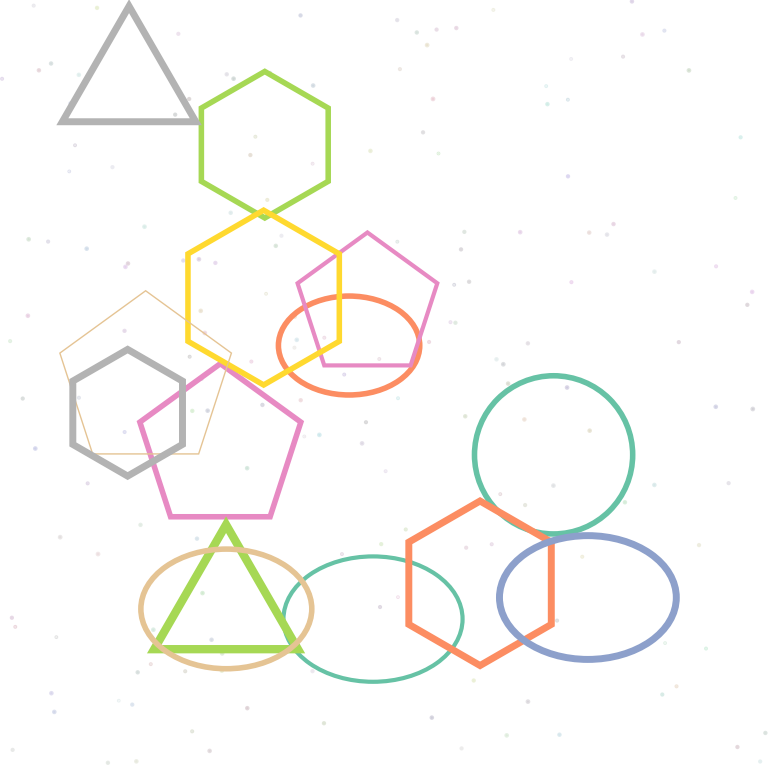[{"shape": "circle", "thickness": 2, "radius": 0.51, "center": [0.719, 0.409]}, {"shape": "oval", "thickness": 1.5, "radius": 0.58, "center": [0.484, 0.196]}, {"shape": "hexagon", "thickness": 2.5, "radius": 0.53, "center": [0.623, 0.243]}, {"shape": "oval", "thickness": 2, "radius": 0.46, "center": [0.453, 0.551]}, {"shape": "oval", "thickness": 2.5, "radius": 0.57, "center": [0.763, 0.224]}, {"shape": "pentagon", "thickness": 1.5, "radius": 0.48, "center": [0.477, 0.603]}, {"shape": "pentagon", "thickness": 2, "radius": 0.55, "center": [0.286, 0.418]}, {"shape": "triangle", "thickness": 3, "radius": 0.54, "center": [0.294, 0.211]}, {"shape": "hexagon", "thickness": 2, "radius": 0.48, "center": [0.344, 0.812]}, {"shape": "hexagon", "thickness": 2, "radius": 0.57, "center": [0.342, 0.614]}, {"shape": "pentagon", "thickness": 0.5, "radius": 0.59, "center": [0.189, 0.505]}, {"shape": "oval", "thickness": 2, "radius": 0.55, "center": [0.294, 0.209]}, {"shape": "triangle", "thickness": 2.5, "radius": 0.5, "center": [0.168, 0.892]}, {"shape": "hexagon", "thickness": 2.5, "radius": 0.41, "center": [0.166, 0.464]}]